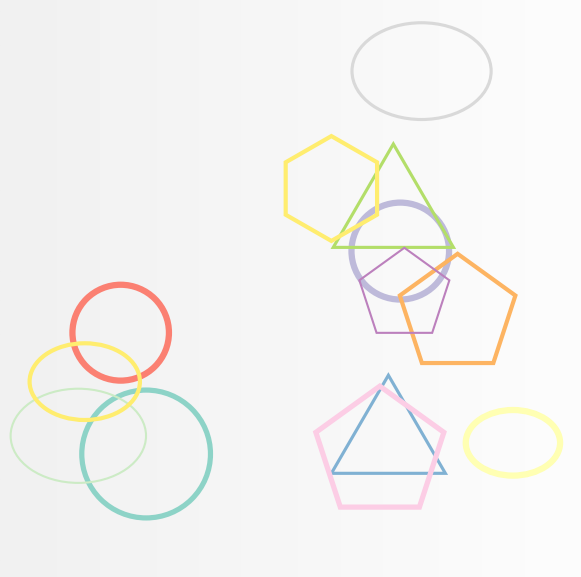[{"shape": "circle", "thickness": 2.5, "radius": 0.55, "center": [0.251, 0.213]}, {"shape": "oval", "thickness": 3, "radius": 0.41, "center": [0.882, 0.232]}, {"shape": "circle", "thickness": 3, "radius": 0.42, "center": [0.689, 0.564]}, {"shape": "circle", "thickness": 3, "radius": 0.42, "center": [0.208, 0.423]}, {"shape": "triangle", "thickness": 1.5, "radius": 0.57, "center": [0.668, 0.236]}, {"shape": "pentagon", "thickness": 2, "radius": 0.52, "center": [0.787, 0.455]}, {"shape": "triangle", "thickness": 1.5, "radius": 0.6, "center": [0.677, 0.63]}, {"shape": "pentagon", "thickness": 2.5, "radius": 0.58, "center": [0.654, 0.215]}, {"shape": "oval", "thickness": 1.5, "radius": 0.6, "center": [0.725, 0.876]}, {"shape": "pentagon", "thickness": 1, "radius": 0.41, "center": [0.696, 0.489]}, {"shape": "oval", "thickness": 1, "radius": 0.58, "center": [0.135, 0.245]}, {"shape": "hexagon", "thickness": 2, "radius": 0.45, "center": [0.57, 0.673]}, {"shape": "oval", "thickness": 2, "radius": 0.47, "center": [0.146, 0.338]}]